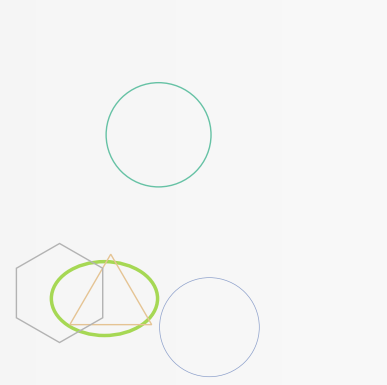[{"shape": "circle", "thickness": 1, "radius": 0.68, "center": [0.409, 0.65]}, {"shape": "circle", "thickness": 0.5, "radius": 0.64, "center": [0.541, 0.15]}, {"shape": "oval", "thickness": 2.5, "radius": 0.69, "center": [0.27, 0.224]}, {"shape": "triangle", "thickness": 1, "radius": 0.61, "center": [0.286, 0.218]}, {"shape": "hexagon", "thickness": 1, "radius": 0.64, "center": [0.154, 0.239]}]